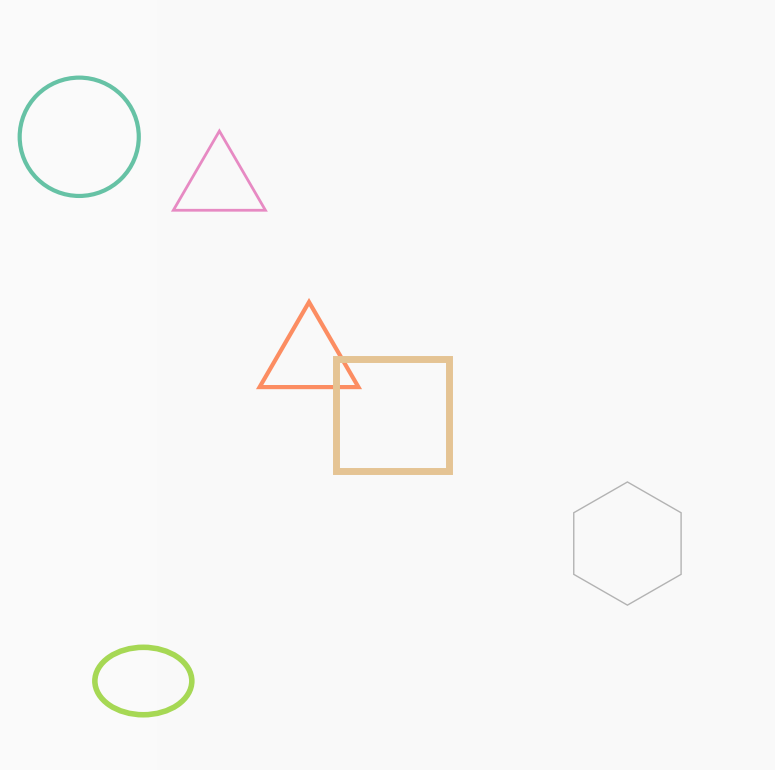[{"shape": "circle", "thickness": 1.5, "radius": 0.38, "center": [0.102, 0.822]}, {"shape": "triangle", "thickness": 1.5, "radius": 0.37, "center": [0.399, 0.534]}, {"shape": "triangle", "thickness": 1, "radius": 0.34, "center": [0.283, 0.761]}, {"shape": "oval", "thickness": 2, "radius": 0.31, "center": [0.185, 0.116]}, {"shape": "square", "thickness": 2.5, "radius": 0.36, "center": [0.506, 0.46]}, {"shape": "hexagon", "thickness": 0.5, "radius": 0.4, "center": [0.81, 0.294]}]